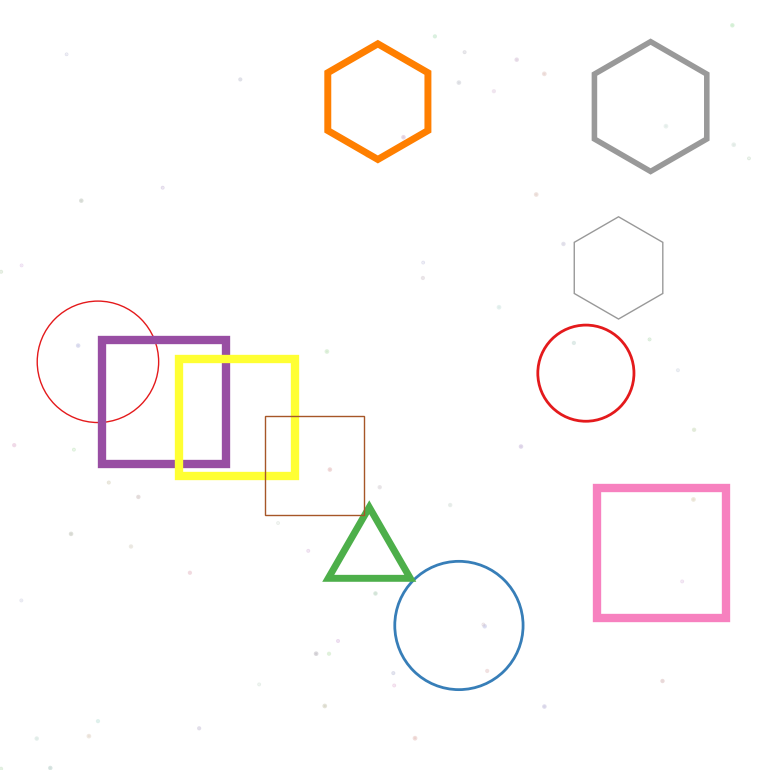[{"shape": "circle", "thickness": 0.5, "radius": 0.39, "center": [0.127, 0.53]}, {"shape": "circle", "thickness": 1, "radius": 0.31, "center": [0.761, 0.515]}, {"shape": "circle", "thickness": 1, "radius": 0.42, "center": [0.596, 0.188]}, {"shape": "triangle", "thickness": 2.5, "radius": 0.31, "center": [0.48, 0.28]}, {"shape": "square", "thickness": 3, "radius": 0.4, "center": [0.213, 0.478]}, {"shape": "hexagon", "thickness": 2.5, "radius": 0.38, "center": [0.491, 0.868]}, {"shape": "square", "thickness": 3, "radius": 0.38, "center": [0.308, 0.458]}, {"shape": "square", "thickness": 0.5, "radius": 0.32, "center": [0.409, 0.396]}, {"shape": "square", "thickness": 3, "radius": 0.42, "center": [0.859, 0.282]}, {"shape": "hexagon", "thickness": 0.5, "radius": 0.33, "center": [0.803, 0.652]}, {"shape": "hexagon", "thickness": 2, "radius": 0.42, "center": [0.845, 0.862]}]